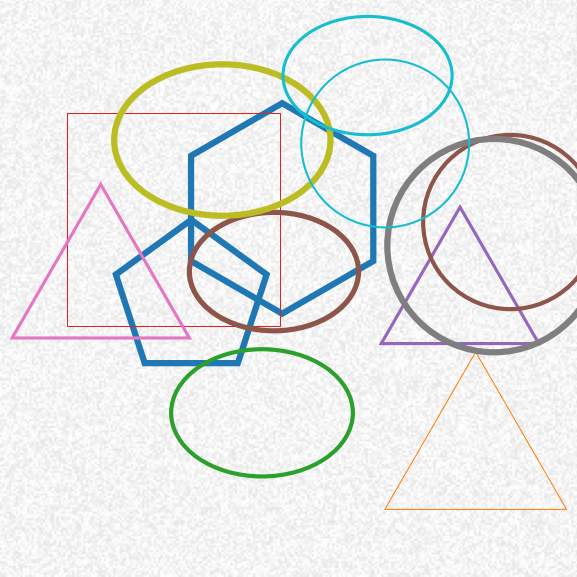[{"shape": "hexagon", "thickness": 3, "radius": 0.91, "center": [0.489, 0.638]}, {"shape": "pentagon", "thickness": 3, "radius": 0.69, "center": [0.331, 0.481]}, {"shape": "triangle", "thickness": 0.5, "radius": 0.91, "center": [0.824, 0.208]}, {"shape": "oval", "thickness": 2, "radius": 0.79, "center": [0.454, 0.284]}, {"shape": "square", "thickness": 0.5, "radius": 0.92, "center": [0.3, 0.619]}, {"shape": "triangle", "thickness": 1.5, "radius": 0.79, "center": [0.797, 0.483]}, {"shape": "circle", "thickness": 2, "radius": 0.75, "center": [0.884, 0.615]}, {"shape": "oval", "thickness": 2.5, "radius": 0.73, "center": [0.474, 0.529]}, {"shape": "triangle", "thickness": 1.5, "radius": 0.89, "center": [0.174, 0.502]}, {"shape": "circle", "thickness": 3, "radius": 0.92, "center": [0.855, 0.574]}, {"shape": "oval", "thickness": 3, "radius": 0.94, "center": [0.385, 0.757]}, {"shape": "oval", "thickness": 1.5, "radius": 0.73, "center": [0.636, 0.868]}, {"shape": "circle", "thickness": 1, "radius": 0.73, "center": [0.667, 0.751]}]